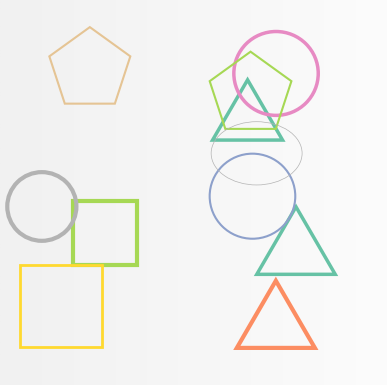[{"shape": "triangle", "thickness": 2.5, "radius": 0.52, "center": [0.639, 0.688]}, {"shape": "triangle", "thickness": 2.5, "radius": 0.58, "center": [0.764, 0.346]}, {"shape": "triangle", "thickness": 3, "radius": 0.58, "center": [0.712, 0.155]}, {"shape": "circle", "thickness": 1.5, "radius": 0.55, "center": [0.652, 0.49]}, {"shape": "circle", "thickness": 2.5, "radius": 0.54, "center": [0.712, 0.809]}, {"shape": "pentagon", "thickness": 1.5, "radius": 0.55, "center": [0.647, 0.755]}, {"shape": "square", "thickness": 3, "radius": 0.41, "center": [0.272, 0.395]}, {"shape": "square", "thickness": 2, "radius": 0.53, "center": [0.158, 0.206]}, {"shape": "pentagon", "thickness": 1.5, "radius": 0.55, "center": [0.232, 0.82]}, {"shape": "oval", "thickness": 0.5, "radius": 0.59, "center": [0.662, 0.602]}, {"shape": "circle", "thickness": 3, "radius": 0.45, "center": [0.108, 0.464]}]